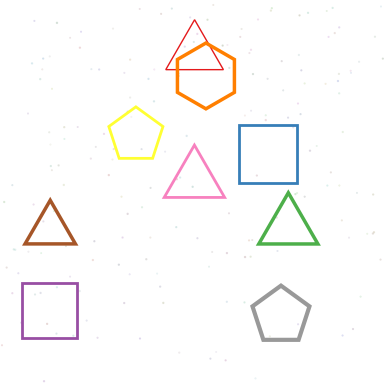[{"shape": "triangle", "thickness": 1, "radius": 0.43, "center": [0.505, 0.862]}, {"shape": "square", "thickness": 2, "radius": 0.38, "center": [0.695, 0.599]}, {"shape": "triangle", "thickness": 2.5, "radius": 0.44, "center": [0.749, 0.411]}, {"shape": "square", "thickness": 2, "radius": 0.36, "center": [0.129, 0.194]}, {"shape": "hexagon", "thickness": 2.5, "radius": 0.43, "center": [0.535, 0.803]}, {"shape": "pentagon", "thickness": 2, "radius": 0.37, "center": [0.353, 0.649]}, {"shape": "triangle", "thickness": 2.5, "radius": 0.38, "center": [0.13, 0.404]}, {"shape": "triangle", "thickness": 2, "radius": 0.45, "center": [0.505, 0.532]}, {"shape": "pentagon", "thickness": 3, "radius": 0.39, "center": [0.73, 0.18]}]